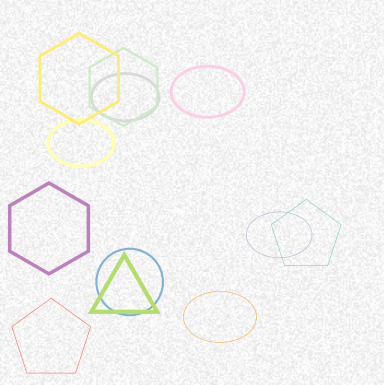[{"shape": "pentagon", "thickness": 0.5, "radius": 0.48, "center": [0.795, 0.387]}, {"shape": "oval", "thickness": 2.5, "radius": 0.43, "center": [0.211, 0.628]}, {"shape": "oval", "thickness": 0.5, "radius": 0.43, "center": [0.725, 0.39]}, {"shape": "pentagon", "thickness": 0.5, "radius": 0.54, "center": [0.133, 0.118]}, {"shape": "circle", "thickness": 1.5, "radius": 0.43, "center": [0.337, 0.268]}, {"shape": "oval", "thickness": 0.5, "radius": 0.47, "center": [0.571, 0.177]}, {"shape": "triangle", "thickness": 3, "radius": 0.49, "center": [0.323, 0.239]}, {"shape": "oval", "thickness": 2, "radius": 0.47, "center": [0.539, 0.762]}, {"shape": "oval", "thickness": 2, "radius": 0.44, "center": [0.325, 0.748]}, {"shape": "hexagon", "thickness": 2.5, "radius": 0.59, "center": [0.127, 0.407]}, {"shape": "hexagon", "thickness": 1.5, "radius": 0.51, "center": [0.321, 0.774]}, {"shape": "hexagon", "thickness": 2, "radius": 0.59, "center": [0.206, 0.796]}]